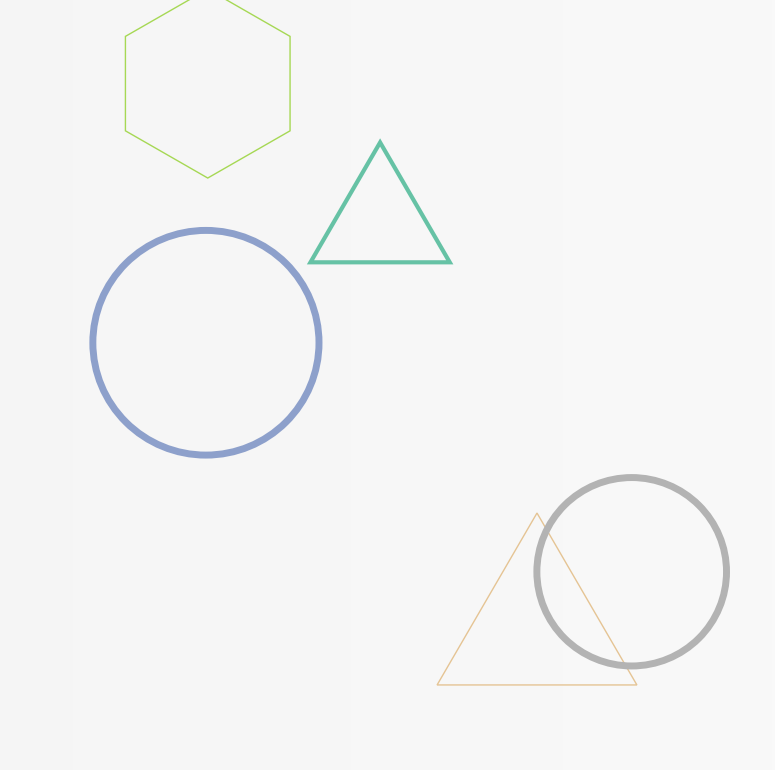[{"shape": "triangle", "thickness": 1.5, "radius": 0.52, "center": [0.49, 0.711]}, {"shape": "circle", "thickness": 2.5, "radius": 0.73, "center": [0.266, 0.555]}, {"shape": "hexagon", "thickness": 0.5, "radius": 0.61, "center": [0.268, 0.891]}, {"shape": "triangle", "thickness": 0.5, "radius": 0.74, "center": [0.693, 0.185]}, {"shape": "circle", "thickness": 2.5, "radius": 0.61, "center": [0.815, 0.257]}]